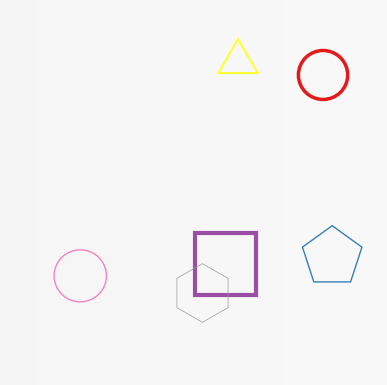[{"shape": "circle", "thickness": 2.5, "radius": 0.32, "center": [0.834, 0.805]}, {"shape": "pentagon", "thickness": 1, "radius": 0.4, "center": [0.857, 0.333]}, {"shape": "square", "thickness": 3, "radius": 0.4, "center": [0.582, 0.314]}, {"shape": "triangle", "thickness": 1.5, "radius": 0.29, "center": [0.614, 0.84]}, {"shape": "circle", "thickness": 1, "radius": 0.34, "center": [0.207, 0.284]}, {"shape": "hexagon", "thickness": 0.5, "radius": 0.38, "center": [0.523, 0.239]}]